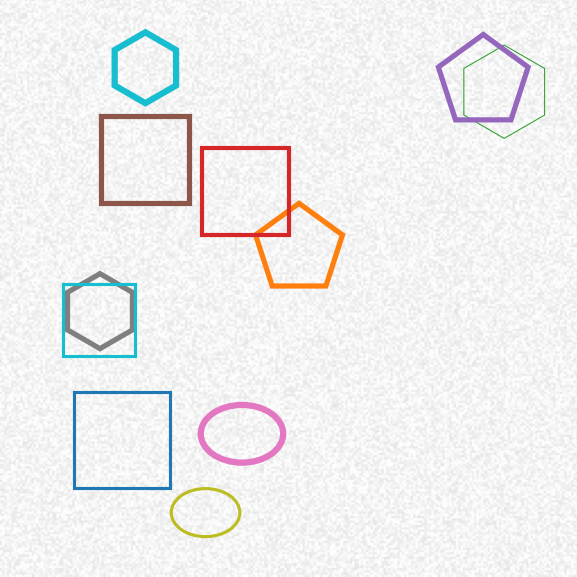[{"shape": "square", "thickness": 1.5, "radius": 0.42, "center": [0.211, 0.237]}, {"shape": "pentagon", "thickness": 2.5, "radius": 0.4, "center": [0.518, 0.568]}, {"shape": "hexagon", "thickness": 0.5, "radius": 0.4, "center": [0.873, 0.84]}, {"shape": "square", "thickness": 2, "radius": 0.38, "center": [0.426, 0.668]}, {"shape": "pentagon", "thickness": 2.5, "radius": 0.41, "center": [0.837, 0.858]}, {"shape": "square", "thickness": 2.5, "radius": 0.38, "center": [0.251, 0.723]}, {"shape": "oval", "thickness": 3, "radius": 0.36, "center": [0.419, 0.248]}, {"shape": "hexagon", "thickness": 2.5, "radius": 0.32, "center": [0.173, 0.46]}, {"shape": "oval", "thickness": 1.5, "radius": 0.3, "center": [0.356, 0.111]}, {"shape": "hexagon", "thickness": 3, "radius": 0.31, "center": [0.252, 0.882]}, {"shape": "square", "thickness": 1.5, "radius": 0.31, "center": [0.172, 0.446]}]